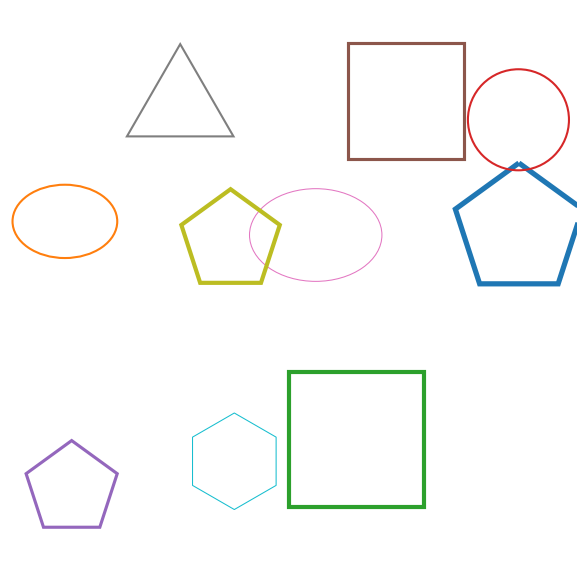[{"shape": "pentagon", "thickness": 2.5, "radius": 0.58, "center": [0.899, 0.601]}, {"shape": "oval", "thickness": 1, "radius": 0.45, "center": [0.112, 0.616]}, {"shape": "square", "thickness": 2, "radius": 0.58, "center": [0.618, 0.238]}, {"shape": "circle", "thickness": 1, "radius": 0.44, "center": [0.898, 0.792]}, {"shape": "pentagon", "thickness": 1.5, "radius": 0.41, "center": [0.124, 0.153]}, {"shape": "square", "thickness": 1.5, "radius": 0.5, "center": [0.703, 0.825]}, {"shape": "oval", "thickness": 0.5, "radius": 0.57, "center": [0.547, 0.592]}, {"shape": "triangle", "thickness": 1, "radius": 0.53, "center": [0.312, 0.816]}, {"shape": "pentagon", "thickness": 2, "radius": 0.45, "center": [0.399, 0.582]}, {"shape": "hexagon", "thickness": 0.5, "radius": 0.42, "center": [0.406, 0.2]}]